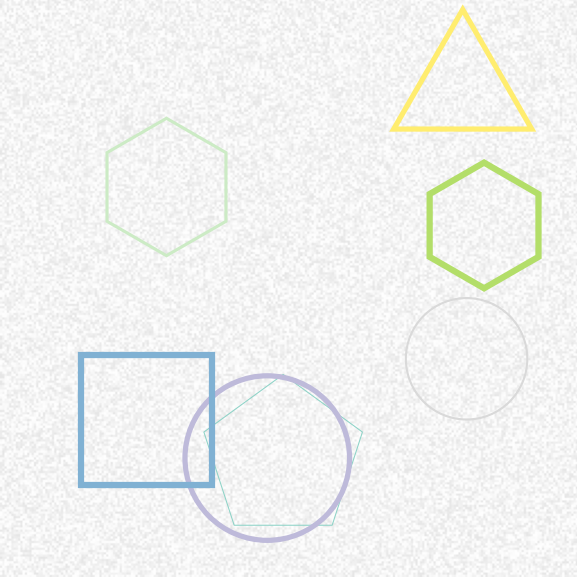[{"shape": "pentagon", "thickness": 0.5, "radius": 0.72, "center": [0.49, 0.206]}, {"shape": "circle", "thickness": 2.5, "radius": 0.71, "center": [0.463, 0.206]}, {"shape": "square", "thickness": 3, "radius": 0.57, "center": [0.253, 0.272]}, {"shape": "hexagon", "thickness": 3, "radius": 0.54, "center": [0.838, 0.609]}, {"shape": "circle", "thickness": 1, "radius": 0.53, "center": [0.808, 0.378]}, {"shape": "hexagon", "thickness": 1.5, "radius": 0.59, "center": [0.288, 0.675]}, {"shape": "triangle", "thickness": 2.5, "radius": 0.69, "center": [0.801, 0.845]}]